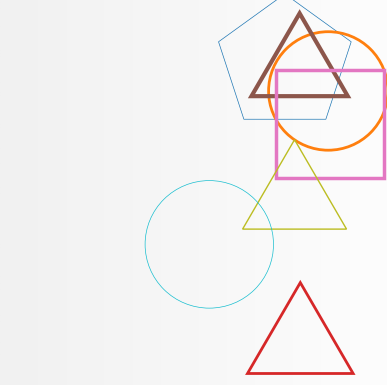[{"shape": "pentagon", "thickness": 0.5, "radius": 0.9, "center": [0.735, 0.836]}, {"shape": "circle", "thickness": 2, "radius": 0.77, "center": [0.847, 0.764]}, {"shape": "triangle", "thickness": 2, "radius": 0.79, "center": [0.775, 0.109]}, {"shape": "triangle", "thickness": 3, "radius": 0.72, "center": [0.773, 0.822]}, {"shape": "square", "thickness": 2.5, "radius": 0.7, "center": [0.852, 0.678]}, {"shape": "triangle", "thickness": 1, "radius": 0.77, "center": [0.76, 0.482]}, {"shape": "circle", "thickness": 0.5, "radius": 0.83, "center": [0.54, 0.365]}]